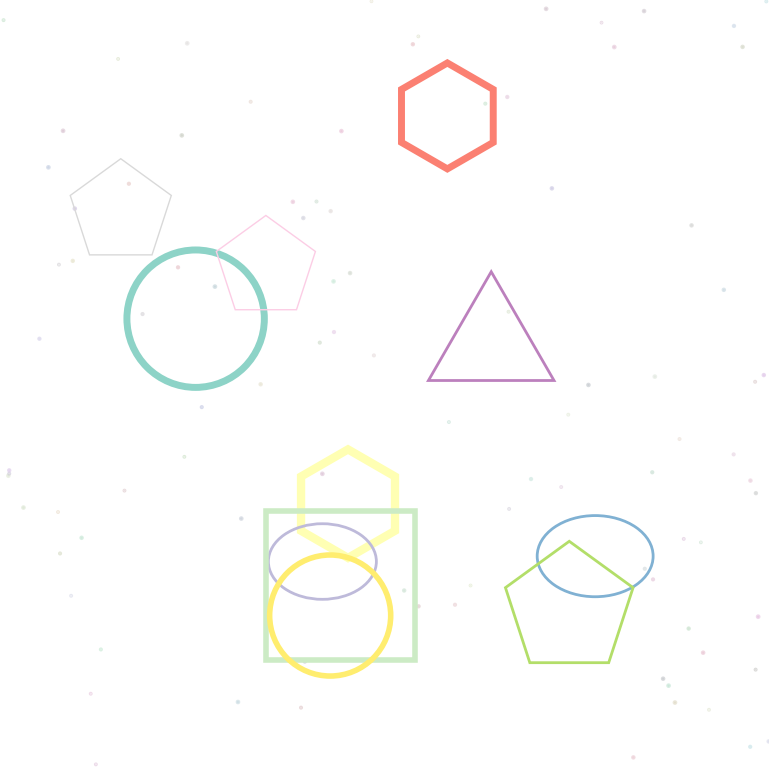[{"shape": "circle", "thickness": 2.5, "radius": 0.45, "center": [0.254, 0.586]}, {"shape": "hexagon", "thickness": 3, "radius": 0.35, "center": [0.452, 0.346]}, {"shape": "oval", "thickness": 1, "radius": 0.35, "center": [0.419, 0.271]}, {"shape": "hexagon", "thickness": 2.5, "radius": 0.34, "center": [0.581, 0.849]}, {"shape": "oval", "thickness": 1, "radius": 0.38, "center": [0.773, 0.278]}, {"shape": "pentagon", "thickness": 1, "radius": 0.44, "center": [0.739, 0.21]}, {"shape": "pentagon", "thickness": 0.5, "radius": 0.34, "center": [0.345, 0.653]}, {"shape": "pentagon", "thickness": 0.5, "radius": 0.35, "center": [0.157, 0.725]}, {"shape": "triangle", "thickness": 1, "radius": 0.47, "center": [0.638, 0.553]}, {"shape": "square", "thickness": 2, "radius": 0.48, "center": [0.443, 0.24]}, {"shape": "circle", "thickness": 2, "radius": 0.39, "center": [0.429, 0.201]}]